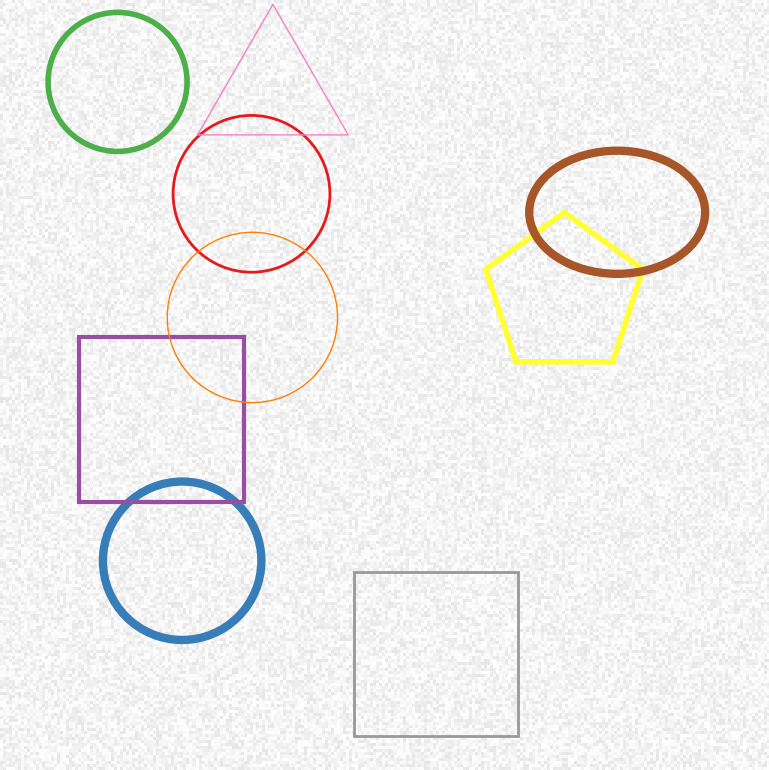[{"shape": "circle", "thickness": 1, "radius": 0.51, "center": [0.327, 0.748]}, {"shape": "circle", "thickness": 3, "radius": 0.51, "center": [0.237, 0.272]}, {"shape": "circle", "thickness": 2, "radius": 0.45, "center": [0.153, 0.894]}, {"shape": "square", "thickness": 1.5, "radius": 0.54, "center": [0.21, 0.456]}, {"shape": "circle", "thickness": 0.5, "radius": 0.55, "center": [0.328, 0.588]}, {"shape": "pentagon", "thickness": 2, "radius": 0.54, "center": [0.733, 0.617]}, {"shape": "oval", "thickness": 3, "radius": 0.57, "center": [0.802, 0.724]}, {"shape": "triangle", "thickness": 0.5, "radius": 0.57, "center": [0.354, 0.881]}, {"shape": "square", "thickness": 1, "radius": 0.53, "center": [0.567, 0.151]}]